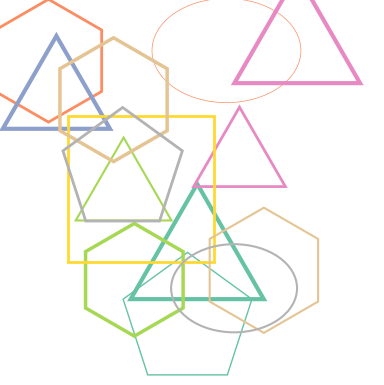[{"shape": "triangle", "thickness": 3, "radius": 1.0, "center": [0.512, 0.323]}, {"shape": "pentagon", "thickness": 1, "radius": 0.88, "center": [0.487, 0.169]}, {"shape": "oval", "thickness": 0.5, "radius": 0.97, "center": [0.588, 0.869]}, {"shape": "hexagon", "thickness": 2, "radius": 0.8, "center": [0.126, 0.842]}, {"shape": "triangle", "thickness": 3, "radius": 0.8, "center": [0.146, 0.746]}, {"shape": "triangle", "thickness": 2, "radius": 0.69, "center": [0.622, 0.584]}, {"shape": "triangle", "thickness": 3, "radius": 0.94, "center": [0.772, 0.878]}, {"shape": "triangle", "thickness": 1.5, "radius": 0.72, "center": [0.321, 0.499]}, {"shape": "hexagon", "thickness": 2.5, "radius": 0.73, "center": [0.349, 0.273]}, {"shape": "square", "thickness": 2, "radius": 0.95, "center": [0.366, 0.509]}, {"shape": "hexagon", "thickness": 2.5, "radius": 0.8, "center": [0.295, 0.741]}, {"shape": "hexagon", "thickness": 1.5, "radius": 0.81, "center": [0.685, 0.298]}, {"shape": "pentagon", "thickness": 2, "radius": 0.82, "center": [0.319, 0.558]}, {"shape": "oval", "thickness": 1.5, "radius": 0.82, "center": [0.608, 0.251]}]